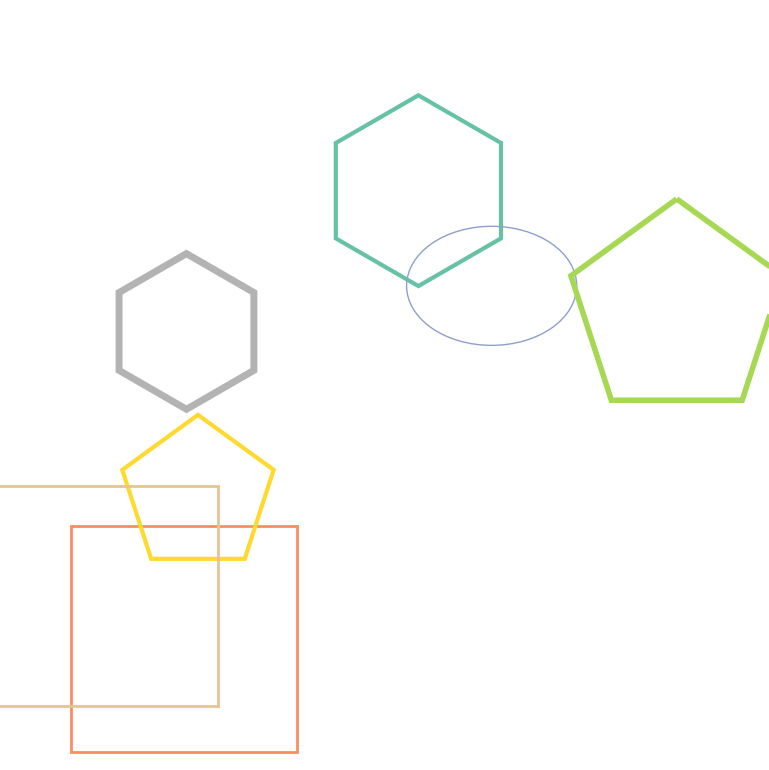[{"shape": "hexagon", "thickness": 1.5, "radius": 0.62, "center": [0.543, 0.752]}, {"shape": "square", "thickness": 1, "radius": 0.73, "center": [0.239, 0.17]}, {"shape": "oval", "thickness": 0.5, "radius": 0.55, "center": [0.638, 0.629]}, {"shape": "pentagon", "thickness": 2, "radius": 0.72, "center": [0.879, 0.597]}, {"shape": "pentagon", "thickness": 1.5, "radius": 0.52, "center": [0.257, 0.358]}, {"shape": "square", "thickness": 1, "radius": 0.72, "center": [0.14, 0.226]}, {"shape": "hexagon", "thickness": 2.5, "radius": 0.51, "center": [0.242, 0.57]}]